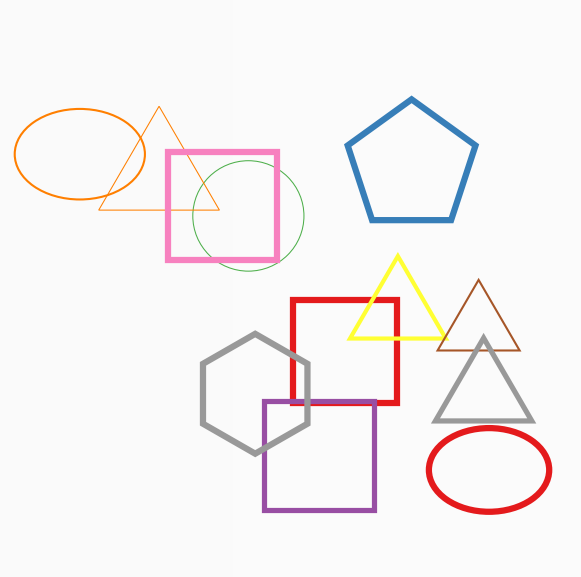[{"shape": "square", "thickness": 3, "radius": 0.45, "center": [0.593, 0.39]}, {"shape": "oval", "thickness": 3, "radius": 0.52, "center": [0.841, 0.185]}, {"shape": "pentagon", "thickness": 3, "radius": 0.58, "center": [0.708, 0.711]}, {"shape": "circle", "thickness": 0.5, "radius": 0.48, "center": [0.427, 0.625]}, {"shape": "square", "thickness": 2.5, "radius": 0.47, "center": [0.549, 0.211]}, {"shape": "triangle", "thickness": 0.5, "radius": 0.6, "center": [0.274, 0.695]}, {"shape": "oval", "thickness": 1, "radius": 0.56, "center": [0.137, 0.732]}, {"shape": "triangle", "thickness": 2, "radius": 0.48, "center": [0.685, 0.46]}, {"shape": "triangle", "thickness": 1, "radius": 0.41, "center": [0.823, 0.433]}, {"shape": "square", "thickness": 3, "radius": 0.47, "center": [0.383, 0.642]}, {"shape": "triangle", "thickness": 2.5, "radius": 0.48, "center": [0.832, 0.318]}, {"shape": "hexagon", "thickness": 3, "radius": 0.52, "center": [0.439, 0.317]}]